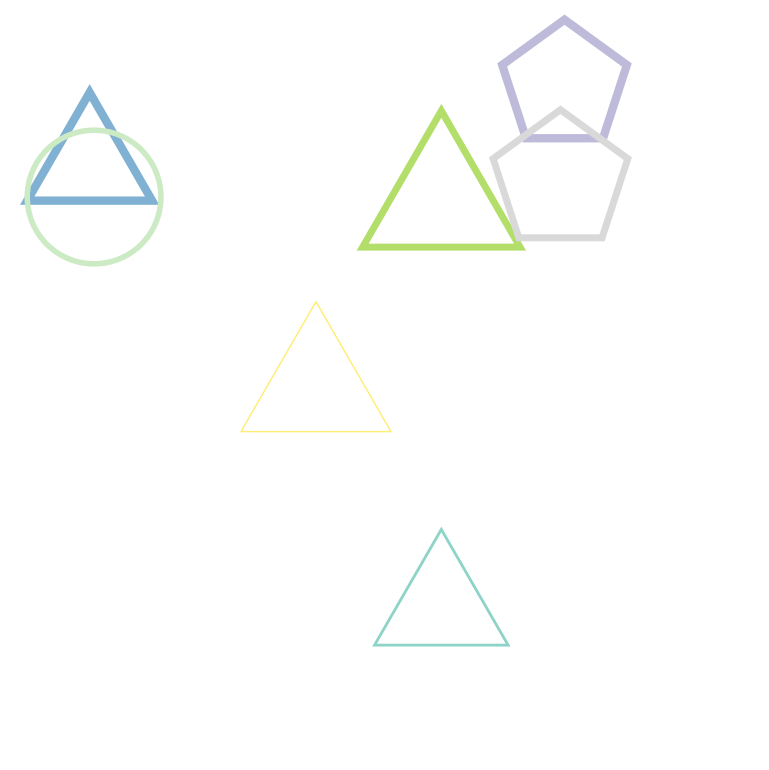[{"shape": "triangle", "thickness": 1, "radius": 0.5, "center": [0.573, 0.212]}, {"shape": "pentagon", "thickness": 3, "radius": 0.43, "center": [0.733, 0.889]}, {"shape": "triangle", "thickness": 3, "radius": 0.47, "center": [0.116, 0.786]}, {"shape": "triangle", "thickness": 2.5, "radius": 0.59, "center": [0.573, 0.738]}, {"shape": "pentagon", "thickness": 2.5, "radius": 0.46, "center": [0.728, 0.766]}, {"shape": "circle", "thickness": 2, "radius": 0.43, "center": [0.122, 0.744]}, {"shape": "triangle", "thickness": 0.5, "radius": 0.56, "center": [0.41, 0.496]}]